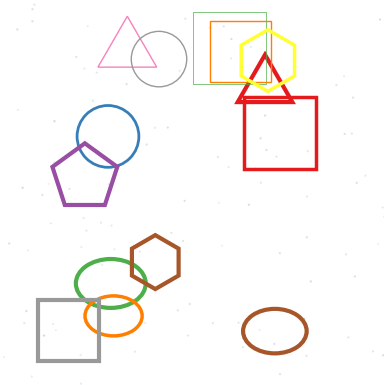[{"shape": "triangle", "thickness": 3, "radius": 0.41, "center": [0.688, 0.776]}, {"shape": "square", "thickness": 2.5, "radius": 0.47, "center": [0.726, 0.655]}, {"shape": "circle", "thickness": 2, "radius": 0.4, "center": [0.28, 0.646]}, {"shape": "square", "thickness": 0.5, "radius": 0.47, "center": [0.596, 0.875]}, {"shape": "oval", "thickness": 3, "radius": 0.45, "center": [0.288, 0.264]}, {"shape": "pentagon", "thickness": 3, "radius": 0.44, "center": [0.22, 0.539]}, {"shape": "oval", "thickness": 2.5, "radius": 0.37, "center": [0.295, 0.18]}, {"shape": "square", "thickness": 1, "radius": 0.4, "center": [0.625, 0.866]}, {"shape": "hexagon", "thickness": 2.5, "radius": 0.4, "center": [0.696, 0.843]}, {"shape": "hexagon", "thickness": 3, "radius": 0.35, "center": [0.403, 0.319]}, {"shape": "oval", "thickness": 3, "radius": 0.41, "center": [0.714, 0.14]}, {"shape": "triangle", "thickness": 1, "radius": 0.44, "center": [0.331, 0.87]}, {"shape": "square", "thickness": 3, "radius": 0.4, "center": [0.178, 0.142]}, {"shape": "circle", "thickness": 1, "radius": 0.36, "center": [0.413, 0.847]}]